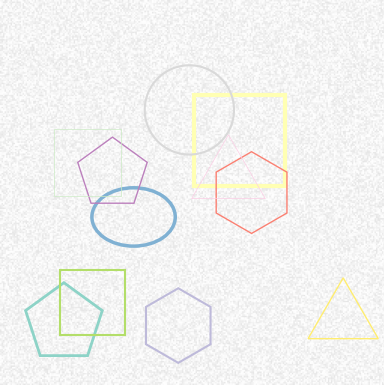[{"shape": "pentagon", "thickness": 2, "radius": 0.52, "center": [0.166, 0.161]}, {"shape": "square", "thickness": 3, "radius": 0.59, "center": [0.623, 0.635]}, {"shape": "hexagon", "thickness": 1.5, "radius": 0.48, "center": [0.463, 0.154]}, {"shape": "hexagon", "thickness": 1, "radius": 0.53, "center": [0.653, 0.5]}, {"shape": "oval", "thickness": 2.5, "radius": 0.54, "center": [0.347, 0.437]}, {"shape": "square", "thickness": 1.5, "radius": 0.42, "center": [0.24, 0.214]}, {"shape": "triangle", "thickness": 0.5, "radius": 0.55, "center": [0.593, 0.539]}, {"shape": "circle", "thickness": 1.5, "radius": 0.58, "center": [0.492, 0.715]}, {"shape": "pentagon", "thickness": 1, "radius": 0.47, "center": [0.292, 0.549]}, {"shape": "square", "thickness": 0.5, "radius": 0.43, "center": [0.227, 0.578]}, {"shape": "triangle", "thickness": 1, "radius": 0.53, "center": [0.891, 0.173]}]